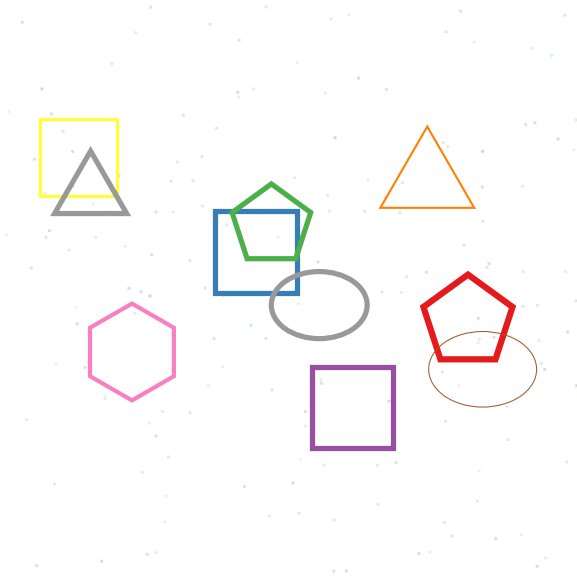[{"shape": "pentagon", "thickness": 3, "radius": 0.41, "center": [0.81, 0.443]}, {"shape": "square", "thickness": 2.5, "radius": 0.35, "center": [0.444, 0.564]}, {"shape": "pentagon", "thickness": 2.5, "radius": 0.36, "center": [0.47, 0.609]}, {"shape": "square", "thickness": 2.5, "radius": 0.35, "center": [0.61, 0.293]}, {"shape": "triangle", "thickness": 1, "radius": 0.47, "center": [0.74, 0.686]}, {"shape": "square", "thickness": 1.5, "radius": 0.33, "center": [0.135, 0.727]}, {"shape": "oval", "thickness": 0.5, "radius": 0.47, "center": [0.836, 0.36]}, {"shape": "hexagon", "thickness": 2, "radius": 0.42, "center": [0.228, 0.39]}, {"shape": "triangle", "thickness": 2.5, "radius": 0.36, "center": [0.157, 0.665]}, {"shape": "oval", "thickness": 2.5, "radius": 0.41, "center": [0.553, 0.471]}]